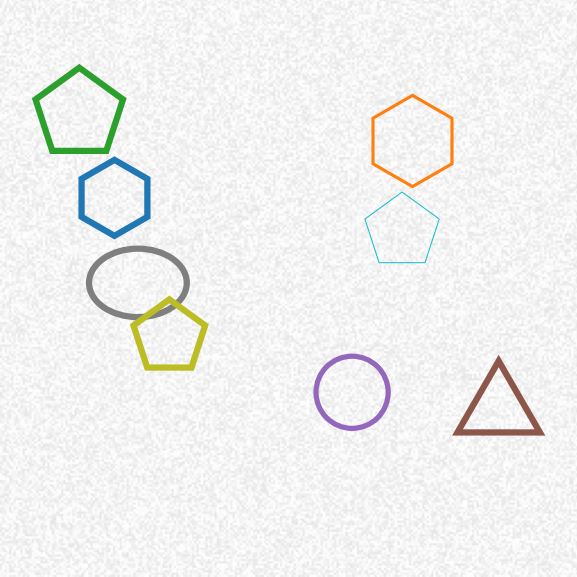[{"shape": "hexagon", "thickness": 3, "radius": 0.33, "center": [0.198, 0.656]}, {"shape": "hexagon", "thickness": 1.5, "radius": 0.39, "center": [0.714, 0.755]}, {"shape": "pentagon", "thickness": 3, "radius": 0.4, "center": [0.137, 0.802]}, {"shape": "circle", "thickness": 2.5, "radius": 0.31, "center": [0.61, 0.32]}, {"shape": "triangle", "thickness": 3, "radius": 0.41, "center": [0.864, 0.292]}, {"shape": "oval", "thickness": 3, "radius": 0.42, "center": [0.239, 0.509]}, {"shape": "pentagon", "thickness": 3, "radius": 0.33, "center": [0.293, 0.415]}, {"shape": "pentagon", "thickness": 0.5, "radius": 0.34, "center": [0.696, 0.599]}]